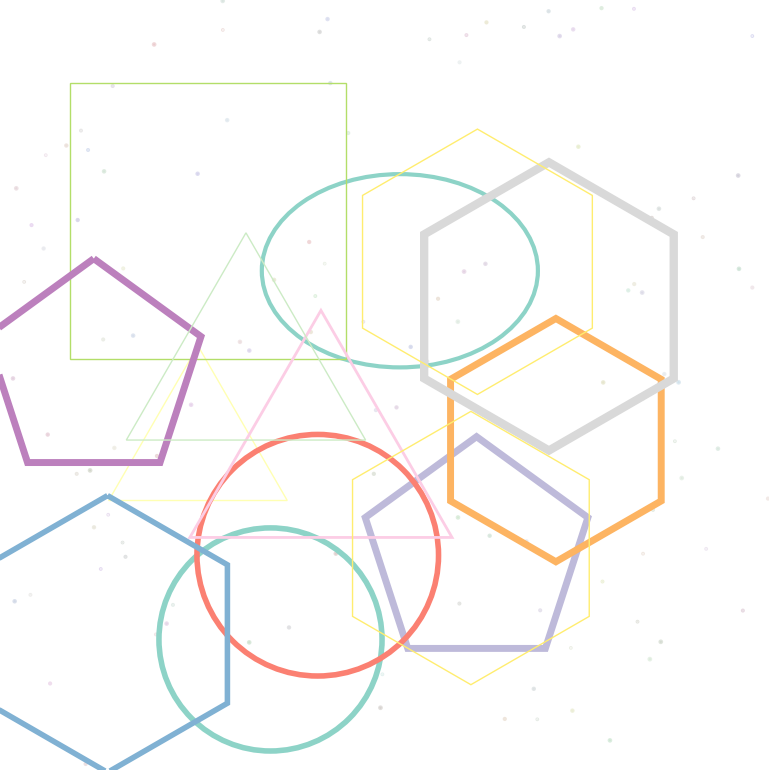[{"shape": "oval", "thickness": 1.5, "radius": 0.9, "center": [0.519, 0.648]}, {"shape": "circle", "thickness": 2, "radius": 0.72, "center": [0.351, 0.17]}, {"shape": "triangle", "thickness": 0.5, "radius": 0.67, "center": [0.257, 0.417]}, {"shape": "pentagon", "thickness": 2.5, "radius": 0.76, "center": [0.619, 0.281]}, {"shape": "circle", "thickness": 2, "radius": 0.78, "center": [0.413, 0.279]}, {"shape": "hexagon", "thickness": 2, "radius": 0.9, "center": [0.14, 0.177]}, {"shape": "hexagon", "thickness": 2.5, "radius": 0.79, "center": [0.722, 0.428]}, {"shape": "square", "thickness": 0.5, "radius": 0.9, "center": [0.27, 0.713]}, {"shape": "triangle", "thickness": 1, "radius": 0.98, "center": [0.417, 0.4]}, {"shape": "hexagon", "thickness": 3, "radius": 0.94, "center": [0.713, 0.602]}, {"shape": "pentagon", "thickness": 2.5, "radius": 0.73, "center": [0.122, 0.518]}, {"shape": "triangle", "thickness": 0.5, "radius": 0.9, "center": [0.319, 0.518]}, {"shape": "hexagon", "thickness": 0.5, "radius": 0.86, "center": [0.62, 0.66]}, {"shape": "hexagon", "thickness": 0.5, "radius": 0.89, "center": [0.612, 0.288]}]